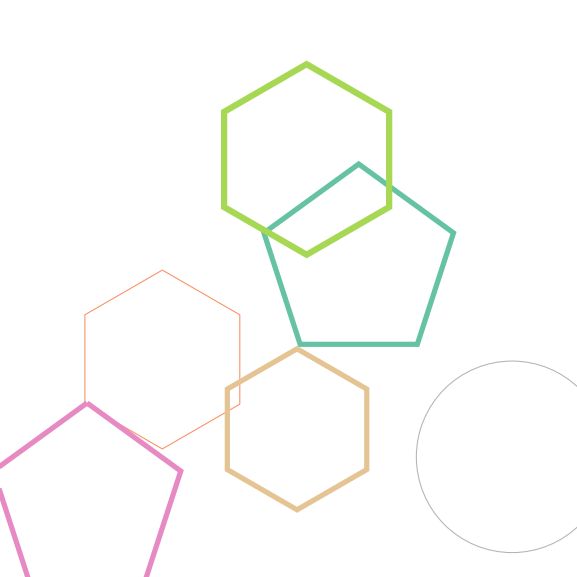[{"shape": "pentagon", "thickness": 2.5, "radius": 0.86, "center": [0.621, 0.543]}, {"shape": "hexagon", "thickness": 0.5, "radius": 0.77, "center": [0.281, 0.377]}, {"shape": "pentagon", "thickness": 2.5, "radius": 0.85, "center": [0.151, 0.131]}, {"shape": "hexagon", "thickness": 3, "radius": 0.82, "center": [0.531, 0.723]}, {"shape": "hexagon", "thickness": 2.5, "radius": 0.7, "center": [0.514, 0.256]}, {"shape": "circle", "thickness": 0.5, "radius": 0.83, "center": [0.887, 0.208]}]